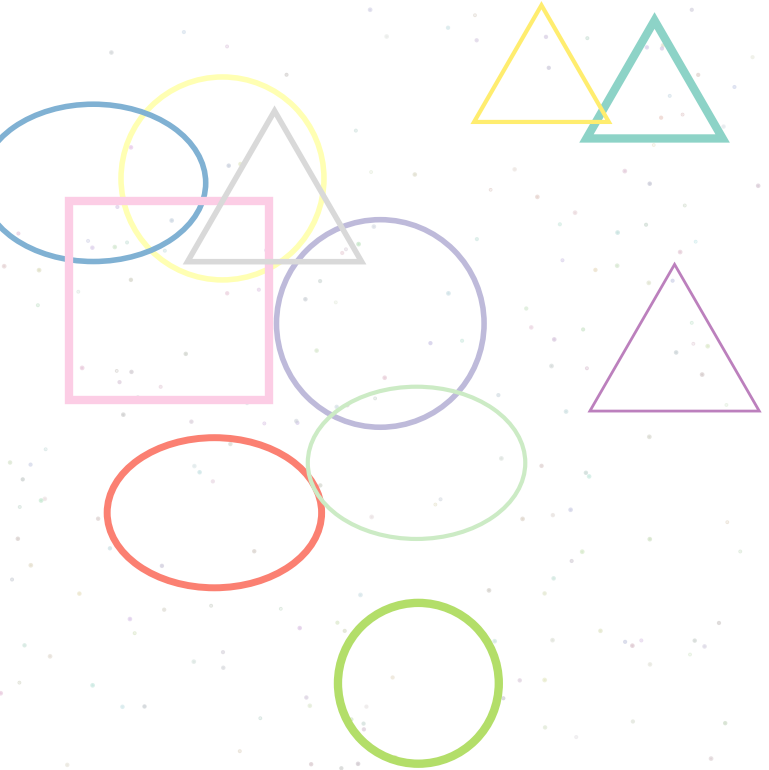[{"shape": "triangle", "thickness": 3, "radius": 0.51, "center": [0.85, 0.871]}, {"shape": "circle", "thickness": 2, "radius": 0.66, "center": [0.289, 0.768]}, {"shape": "circle", "thickness": 2, "radius": 0.67, "center": [0.494, 0.58]}, {"shape": "oval", "thickness": 2.5, "radius": 0.7, "center": [0.278, 0.334]}, {"shape": "oval", "thickness": 2, "radius": 0.73, "center": [0.121, 0.763]}, {"shape": "circle", "thickness": 3, "radius": 0.52, "center": [0.543, 0.113]}, {"shape": "square", "thickness": 3, "radius": 0.65, "center": [0.22, 0.61]}, {"shape": "triangle", "thickness": 2, "radius": 0.65, "center": [0.357, 0.725]}, {"shape": "triangle", "thickness": 1, "radius": 0.63, "center": [0.876, 0.53]}, {"shape": "oval", "thickness": 1.5, "radius": 0.71, "center": [0.541, 0.399]}, {"shape": "triangle", "thickness": 1.5, "radius": 0.51, "center": [0.703, 0.892]}]